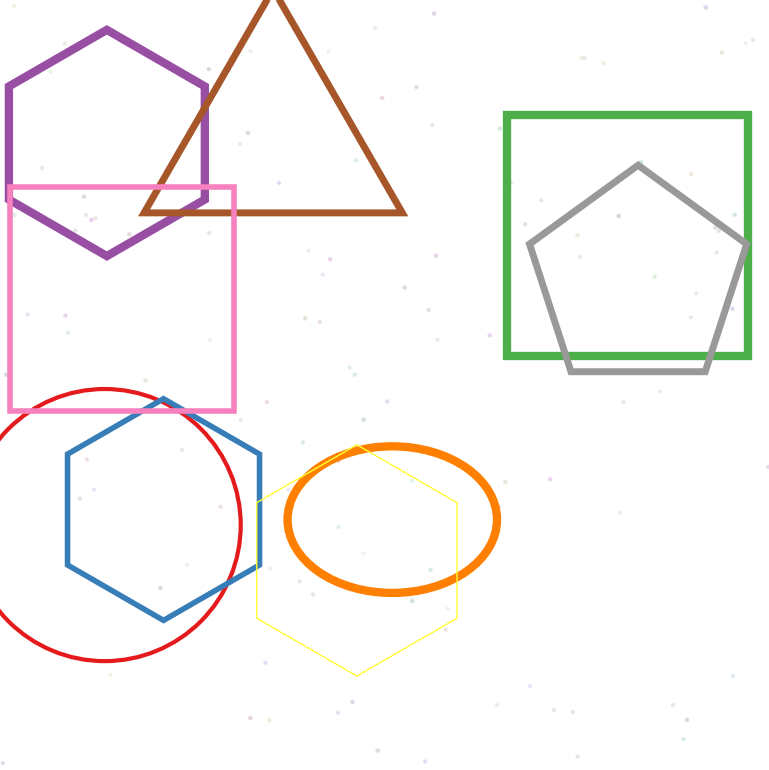[{"shape": "circle", "thickness": 1.5, "radius": 0.88, "center": [0.136, 0.318]}, {"shape": "hexagon", "thickness": 2, "radius": 0.72, "center": [0.212, 0.338]}, {"shape": "square", "thickness": 3, "radius": 0.78, "center": [0.815, 0.694]}, {"shape": "hexagon", "thickness": 3, "radius": 0.73, "center": [0.139, 0.814]}, {"shape": "oval", "thickness": 3, "radius": 0.68, "center": [0.509, 0.325]}, {"shape": "hexagon", "thickness": 0.5, "radius": 0.75, "center": [0.463, 0.272]}, {"shape": "triangle", "thickness": 2.5, "radius": 0.97, "center": [0.355, 0.82]}, {"shape": "square", "thickness": 2, "radius": 0.73, "center": [0.159, 0.612]}, {"shape": "pentagon", "thickness": 2.5, "radius": 0.74, "center": [0.829, 0.637]}]